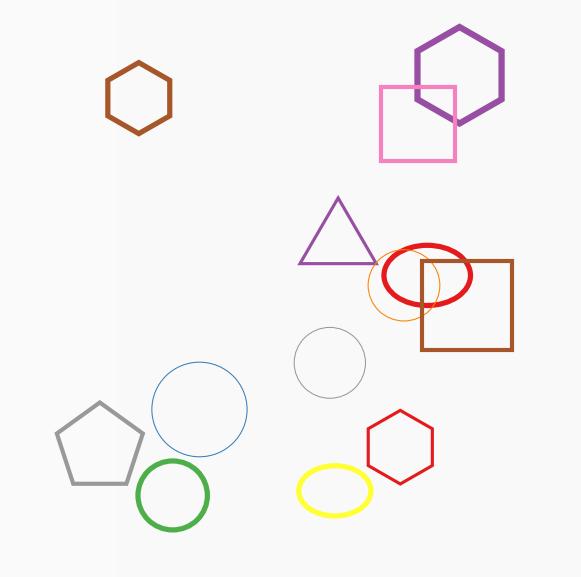[{"shape": "oval", "thickness": 2.5, "radius": 0.37, "center": [0.735, 0.522]}, {"shape": "hexagon", "thickness": 1.5, "radius": 0.32, "center": [0.689, 0.225]}, {"shape": "circle", "thickness": 0.5, "radius": 0.41, "center": [0.343, 0.29]}, {"shape": "circle", "thickness": 2.5, "radius": 0.3, "center": [0.297, 0.141]}, {"shape": "hexagon", "thickness": 3, "radius": 0.42, "center": [0.791, 0.869]}, {"shape": "triangle", "thickness": 1.5, "radius": 0.38, "center": [0.582, 0.581]}, {"shape": "circle", "thickness": 0.5, "radius": 0.31, "center": [0.695, 0.505]}, {"shape": "oval", "thickness": 2.5, "radius": 0.31, "center": [0.576, 0.149]}, {"shape": "hexagon", "thickness": 2.5, "radius": 0.31, "center": [0.239, 0.829]}, {"shape": "square", "thickness": 2, "radius": 0.39, "center": [0.803, 0.471]}, {"shape": "square", "thickness": 2, "radius": 0.32, "center": [0.719, 0.784]}, {"shape": "pentagon", "thickness": 2, "radius": 0.39, "center": [0.172, 0.224]}, {"shape": "circle", "thickness": 0.5, "radius": 0.31, "center": [0.567, 0.371]}]